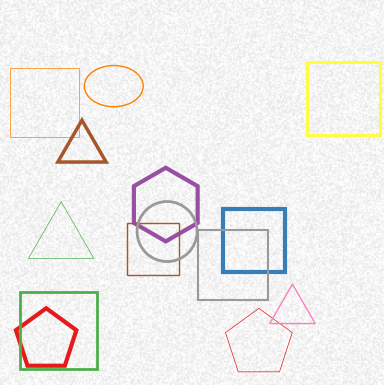[{"shape": "pentagon", "thickness": 3, "radius": 0.41, "center": [0.12, 0.117]}, {"shape": "pentagon", "thickness": 0.5, "radius": 0.46, "center": [0.672, 0.108]}, {"shape": "square", "thickness": 3, "radius": 0.4, "center": [0.66, 0.375]}, {"shape": "triangle", "thickness": 0.5, "radius": 0.49, "center": [0.159, 0.378]}, {"shape": "square", "thickness": 2, "radius": 0.5, "center": [0.152, 0.141]}, {"shape": "hexagon", "thickness": 3, "radius": 0.48, "center": [0.431, 0.469]}, {"shape": "square", "thickness": 0.5, "radius": 0.45, "center": [0.116, 0.734]}, {"shape": "oval", "thickness": 1, "radius": 0.38, "center": [0.296, 0.776]}, {"shape": "square", "thickness": 2, "radius": 0.47, "center": [0.892, 0.743]}, {"shape": "square", "thickness": 1, "radius": 0.34, "center": [0.397, 0.353]}, {"shape": "triangle", "thickness": 2.5, "radius": 0.36, "center": [0.213, 0.615]}, {"shape": "triangle", "thickness": 1, "radius": 0.34, "center": [0.76, 0.194]}, {"shape": "circle", "thickness": 2, "radius": 0.39, "center": [0.434, 0.399]}, {"shape": "square", "thickness": 1.5, "radius": 0.46, "center": [0.605, 0.312]}]